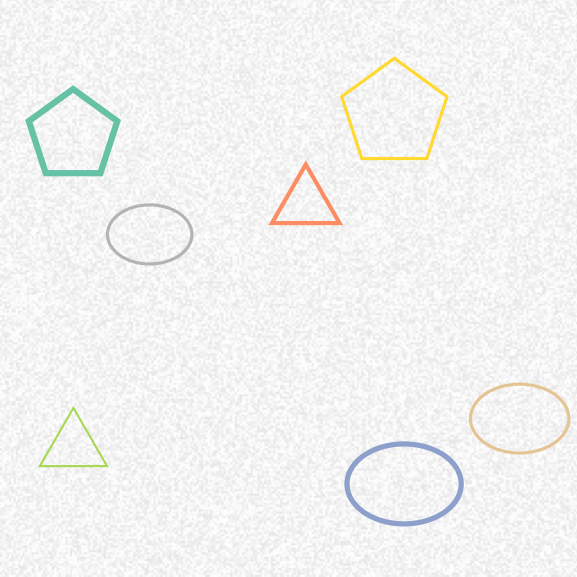[{"shape": "pentagon", "thickness": 3, "radius": 0.4, "center": [0.127, 0.764]}, {"shape": "triangle", "thickness": 2, "radius": 0.34, "center": [0.529, 0.647]}, {"shape": "oval", "thickness": 2.5, "radius": 0.49, "center": [0.7, 0.161]}, {"shape": "triangle", "thickness": 1, "radius": 0.34, "center": [0.127, 0.226]}, {"shape": "pentagon", "thickness": 1.5, "radius": 0.48, "center": [0.683, 0.802]}, {"shape": "oval", "thickness": 1.5, "radius": 0.43, "center": [0.9, 0.274]}, {"shape": "oval", "thickness": 1.5, "radius": 0.37, "center": [0.259, 0.593]}]